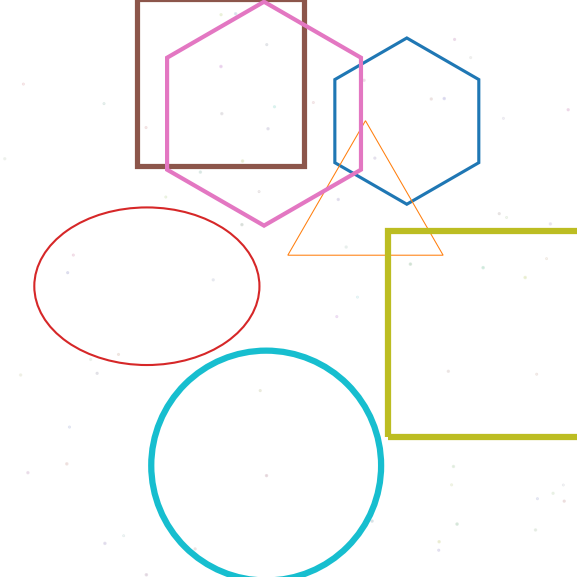[{"shape": "hexagon", "thickness": 1.5, "radius": 0.72, "center": [0.704, 0.789]}, {"shape": "triangle", "thickness": 0.5, "radius": 0.78, "center": [0.633, 0.635]}, {"shape": "oval", "thickness": 1, "radius": 0.97, "center": [0.254, 0.503]}, {"shape": "square", "thickness": 2.5, "radius": 0.72, "center": [0.382, 0.856]}, {"shape": "hexagon", "thickness": 2, "radius": 0.97, "center": [0.457, 0.802]}, {"shape": "square", "thickness": 3, "radius": 0.89, "center": [0.85, 0.42]}, {"shape": "circle", "thickness": 3, "radius": 1.0, "center": [0.461, 0.193]}]